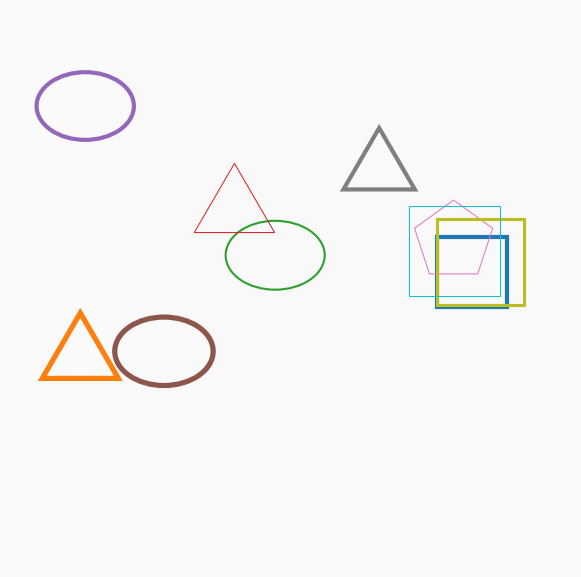[{"shape": "square", "thickness": 2, "radius": 0.3, "center": [0.812, 0.528]}, {"shape": "triangle", "thickness": 2.5, "radius": 0.38, "center": [0.138, 0.382]}, {"shape": "oval", "thickness": 1, "radius": 0.43, "center": [0.473, 0.557]}, {"shape": "triangle", "thickness": 0.5, "radius": 0.4, "center": [0.403, 0.636]}, {"shape": "oval", "thickness": 2, "radius": 0.42, "center": [0.147, 0.816]}, {"shape": "oval", "thickness": 2.5, "radius": 0.42, "center": [0.282, 0.391]}, {"shape": "pentagon", "thickness": 0.5, "radius": 0.35, "center": [0.78, 0.582]}, {"shape": "triangle", "thickness": 2, "radius": 0.35, "center": [0.652, 0.707]}, {"shape": "square", "thickness": 1.5, "radius": 0.37, "center": [0.827, 0.545]}, {"shape": "square", "thickness": 0.5, "radius": 0.39, "center": [0.782, 0.564]}]